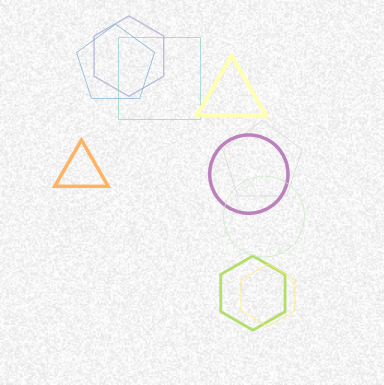[{"shape": "square", "thickness": 0.5, "radius": 0.53, "center": [0.412, 0.798]}, {"shape": "triangle", "thickness": 3, "radius": 0.52, "center": [0.601, 0.752]}, {"shape": "hexagon", "thickness": 1, "radius": 0.52, "center": [0.335, 0.854]}, {"shape": "pentagon", "thickness": 0.5, "radius": 0.53, "center": [0.3, 0.831]}, {"shape": "triangle", "thickness": 2.5, "radius": 0.4, "center": [0.212, 0.556]}, {"shape": "hexagon", "thickness": 2, "radius": 0.48, "center": [0.657, 0.239]}, {"shape": "pentagon", "thickness": 0.5, "radius": 0.54, "center": [0.681, 0.579]}, {"shape": "circle", "thickness": 2.5, "radius": 0.51, "center": [0.646, 0.548]}, {"shape": "circle", "thickness": 0.5, "radius": 0.53, "center": [0.686, 0.438]}, {"shape": "hexagon", "thickness": 0.5, "radius": 0.4, "center": [0.696, 0.233]}]